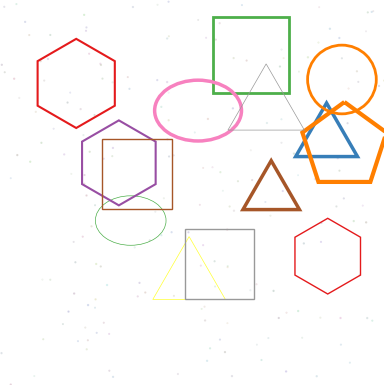[{"shape": "hexagon", "thickness": 1.5, "radius": 0.58, "center": [0.198, 0.783]}, {"shape": "hexagon", "thickness": 1, "radius": 0.49, "center": [0.851, 0.335]}, {"shape": "triangle", "thickness": 2.5, "radius": 0.46, "center": [0.848, 0.64]}, {"shape": "square", "thickness": 2, "radius": 0.49, "center": [0.652, 0.857]}, {"shape": "oval", "thickness": 0.5, "radius": 0.46, "center": [0.339, 0.427]}, {"shape": "hexagon", "thickness": 1.5, "radius": 0.55, "center": [0.309, 0.577]}, {"shape": "circle", "thickness": 2, "radius": 0.45, "center": [0.888, 0.794]}, {"shape": "pentagon", "thickness": 3, "radius": 0.57, "center": [0.895, 0.62]}, {"shape": "triangle", "thickness": 0.5, "radius": 0.54, "center": [0.491, 0.277]}, {"shape": "triangle", "thickness": 2.5, "radius": 0.42, "center": [0.704, 0.498]}, {"shape": "square", "thickness": 1, "radius": 0.46, "center": [0.355, 0.548]}, {"shape": "oval", "thickness": 2.5, "radius": 0.56, "center": [0.514, 0.713]}, {"shape": "triangle", "thickness": 0.5, "radius": 0.57, "center": [0.691, 0.719]}, {"shape": "square", "thickness": 1, "radius": 0.45, "center": [0.57, 0.314]}]